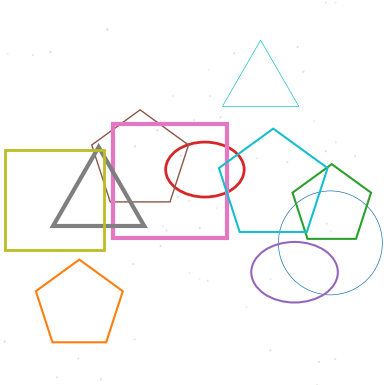[{"shape": "circle", "thickness": 0.5, "radius": 0.67, "center": [0.858, 0.369]}, {"shape": "pentagon", "thickness": 1.5, "radius": 0.59, "center": [0.206, 0.207]}, {"shape": "pentagon", "thickness": 1.5, "radius": 0.54, "center": [0.862, 0.466]}, {"shape": "oval", "thickness": 2, "radius": 0.51, "center": [0.532, 0.56]}, {"shape": "oval", "thickness": 1.5, "radius": 0.56, "center": [0.765, 0.293]}, {"shape": "pentagon", "thickness": 1, "radius": 0.66, "center": [0.364, 0.583]}, {"shape": "square", "thickness": 3, "radius": 0.74, "center": [0.44, 0.531]}, {"shape": "triangle", "thickness": 3, "radius": 0.68, "center": [0.256, 0.481]}, {"shape": "square", "thickness": 2, "radius": 0.65, "center": [0.141, 0.481]}, {"shape": "pentagon", "thickness": 1.5, "radius": 0.74, "center": [0.71, 0.518]}, {"shape": "triangle", "thickness": 0.5, "radius": 0.57, "center": [0.677, 0.781]}]